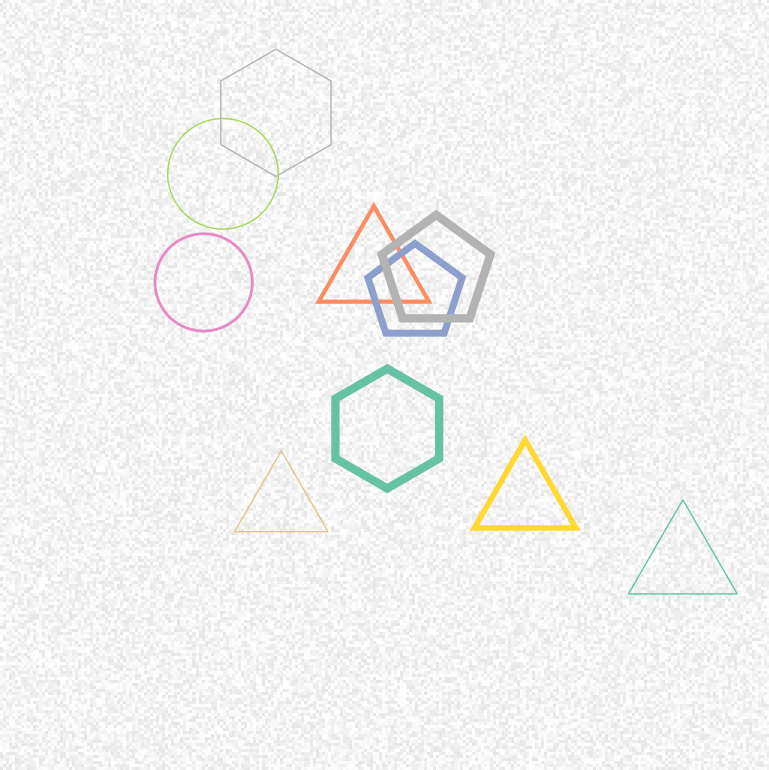[{"shape": "hexagon", "thickness": 3, "radius": 0.39, "center": [0.503, 0.443]}, {"shape": "triangle", "thickness": 0.5, "radius": 0.41, "center": [0.887, 0.269]}, {"shape": "triangle", "thickness": 1.5, "radius": 0.41, "center": [0.485, 0.65]}, {"shape": "pentagon", "thickness": 2.5, "radius": 0.32, "center": [0.539, 0.619]}, {"shape": "circle", "thickness": 1, "radius": 0.32, "center": [0.264, 0.633]}, {"shape": "circle", "thickness": 0.5, "radius": 0.36, "center": [0.29, 0.774]}, {"shape": "triangle", "thickness": 2, "radius": 0.38, "center": [0.682, 0.352]}, {"shape": "triangle", "thickness": 0.5, "radius": 0.35, "center": [0.365, 0.345]}, {"shape": "hexagon", "thickness": 0.5, "radius": 0.41, "center": [0.358, 0.853]}, {"shape": "pentagon", "thickness": 3, "radius": 0.37, "center": [0.566, 0.647]}]